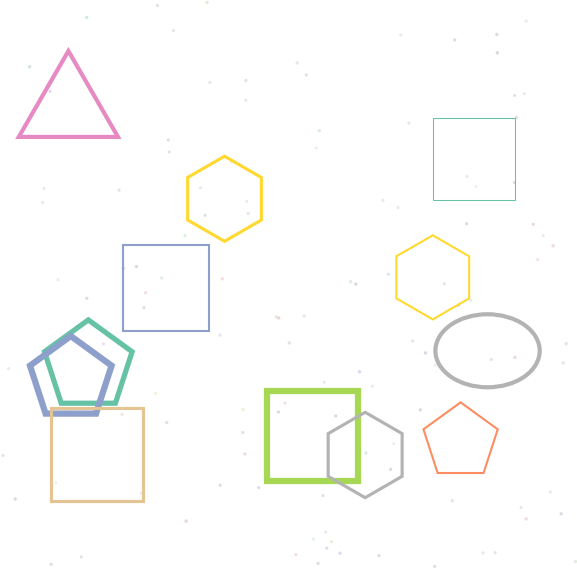[{"shape": "pentagon", "thickness": 2.5, "radius": 0.4, "center": [0.153, 0.365]}, {"shape": "square", "thickness": 0.5, "radius": 0.35, "center": [0.82, 0.724]}, {"shape": "pentagon", "thickness": 1, "radius": 0.34, "center": [0.798, 0.235]}, {"shape": "square", "thickness": 1, "radius": 0.37, "center": [0.287, 0.5]}, {"shape": "pentagon", "thickness": 3, "radius": 0.37, "center": [0.123, 0.343]}, {"shape": "triangle", "thickness": 2, "radius": 0.5, "center": [0.118, 0.812]}, {"shape": "square", "thickness": 3, "radius": 0.39, "center": [0.541, 0.244]}, {"shape": "hexagon", "thickness": 1, "radius": 0.36, "center": [0.749, 0.519]}, {"shape": "hexagon", "thickness": 1.5, "radius": 0.37, "center": [0.389, 0.655]}, {"shape": "square", "thickness": 1.5, "radius": 0.4, "center": [0.168, 0.212]}, {"shape": "oval", "thickness": 2, "radius": 0.45, "center": [0.844, 0.392]}, {"shape": "hexagon", "thickness": 1.5, "radius": 0.37, "center": [0.632, 0.211]}]